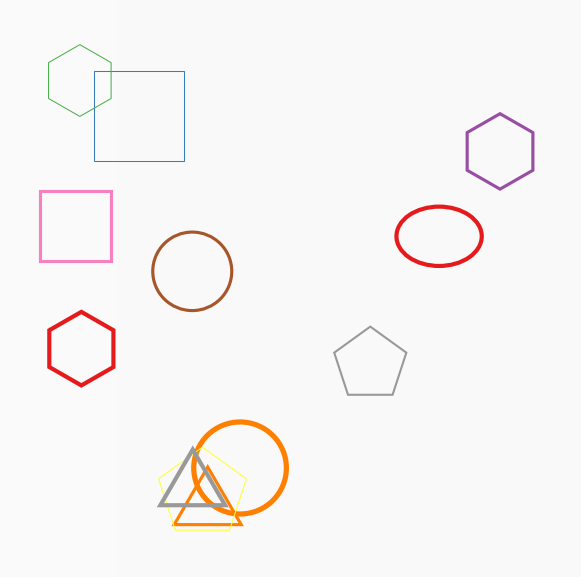[{"shape": "hexagon", "thickness": 2, "radius": 0.32, "center": [0.14, 0.395]}, {"shape": "oval", "thickness": 2, "radius": 0.37, "center": [0.755, 0.59]}, {"shape": "square", "thickness": 0.5, "radius": 0.39, "center": [0.239, 0.798]}, {"shape": "hexagon", "thickness": 0.5, "radius": 0.31, "center": [0.137, 0.86]}, {"shape": "hexagon", "thickness": 1.5, "radius": 0.33, "center": [0.86, 0.737]}, {"shape": "circle", "thickness": 2.5, "radius": 0.4, "center": [0.413, 0.189]}, {"shape": "triangle", "thickness": 1.5, "radius": 0.33, "center": [0.357, 0.124]}, {"shape": "pentagon", "thickness": 0.5, "radius": 0.4, "center": [0.348, 0.145]}, {"shape": "circle", "thickness": 1.5, "radius": 0.34, "center": [0.331, 0.529]}, {"shape": "square", "thickness": 1.5, "radius": 0.3, "center": [0.13, 0.608]}, {"shape": "triangle", "thickness": 2, "radius": 0.32, "center": [0.332, 0.156]}, {"shape": "pentagon", "thickness": 1, "radius": 0.33, "center": [0.637, 0.368]}]